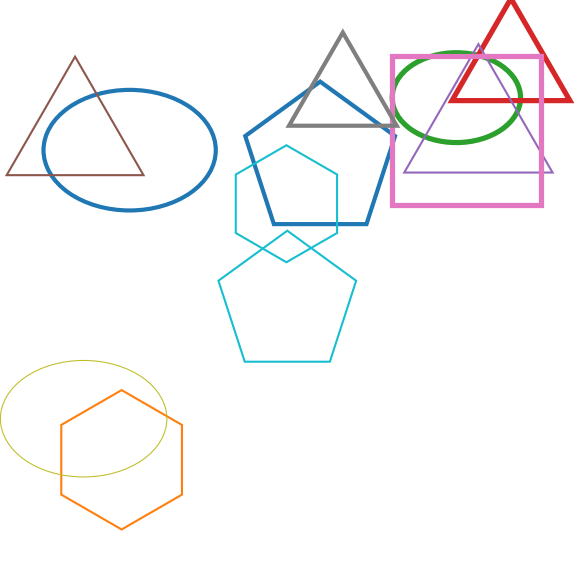[{"shape": "pentagon", "thickness": 2, "radius": 0.68, "center": [0.554, 0.721]}, {"shape": "oval", "thickness": 2, "radius": 0.75, "center": [0.224, 0.739]}, {"shape": "hexagon", "thickness": 1, "radius": 0.6, "center": [0.211, 0.203]}, {"shape": "oval", "thickness": 2.5, "radius": 0.56, "center": [0.79, 0.83]}, {"shape": "triangle", "thickness": 2.5, "radius": 0.59, "center": [0.885, 0.884]}, {"shape": "triangle", "thickness": 1, "radius": 0.74, "center": [0.828, 0.774]}, {"shape": "triangle", "thickness": 1, "radius": 0.68, "center": [0.13, 0.764]}, {"shape": "square", "thickness": 2.5, "radius": 0.65, "center": [0.808, 0.773]}, {"shape": "triangle", "thickness": 2, "radius": 0.54, "center": [0.594, 0.835]}, {"shape": "oval", "thickness": 0.5, "radius": 0.72, "center": [0.145, 0.274]}, {"shape": "hexagon", "thickness": 1, "radius": 0.51, "center": [0.496, 0.646]}, {"shape": "pentagon", "thickness": 1, "radius": 0.63, "center": [0.497, 0.474]}]